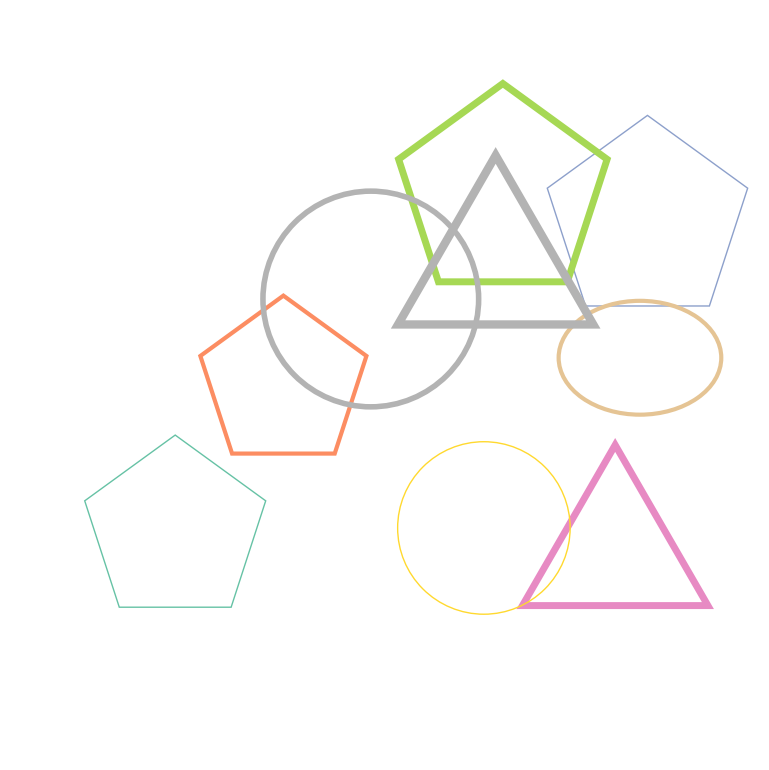[{"shape": "pentagon", "thickness": 0.5, "radius": 0.62, "center": [0.228, 0.311]}, {"shape": "pentagon", "thickness": 1.5, "radius": 0.57, "center": [0.368, 0.503]}, {"shape": "pentagon", "thickness": 0.5, "radius": 0.68, "center": [0.841, 0.713]}, {"shape": "triangle", "thickness": 2.5, "radius": 0.7, "center": [0.799, 0.283]}, {"shape": "pentagon", "thickness": 2.5, "radius": 0.71, "center": [0.653, 0.749]}, {"shape": "circle", "thickness": 0.5, "radius": 0.56, "center": [0.628, 0.314]}, {"shape": "oval", "thickness": 1.5, "radius": 0.53, "center": [0.831, 0.535]}, {"shape": "triangle", "thickness": 3, "radius": 0.73, "center": [0.644, 0.652]}, {"shape": "circle", "thickness": 2, "radius": 0.7, "center": [0.482, 0.612]}]